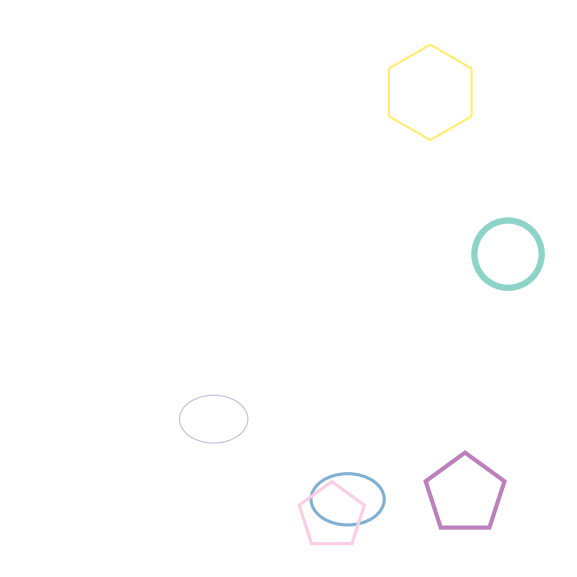[{"shape": "circle", "thickness": 3, "radius": 0.29, "center": [0.88, 0.559]}, {"shape": "oval", "thickness": 0.5, "radius": 0.3, "center": [0.37, 0.273]}, {"shape": "oval", "thickness": 1.5, "radius": 0.32, "center": [0.602, 0.135]}, {"shape": "pentagon", "thickness": 1.5, "radius": 0.3, "center": [0.574, 0.106]}, {"shape": "pentagon", "thickness": 2, "radius": 0.36, "center": [0.805, 0.144]}, {"shape": "hexagon", "thickness": 1, "radius": 0.41, "center": [0.745, 0.839]}]